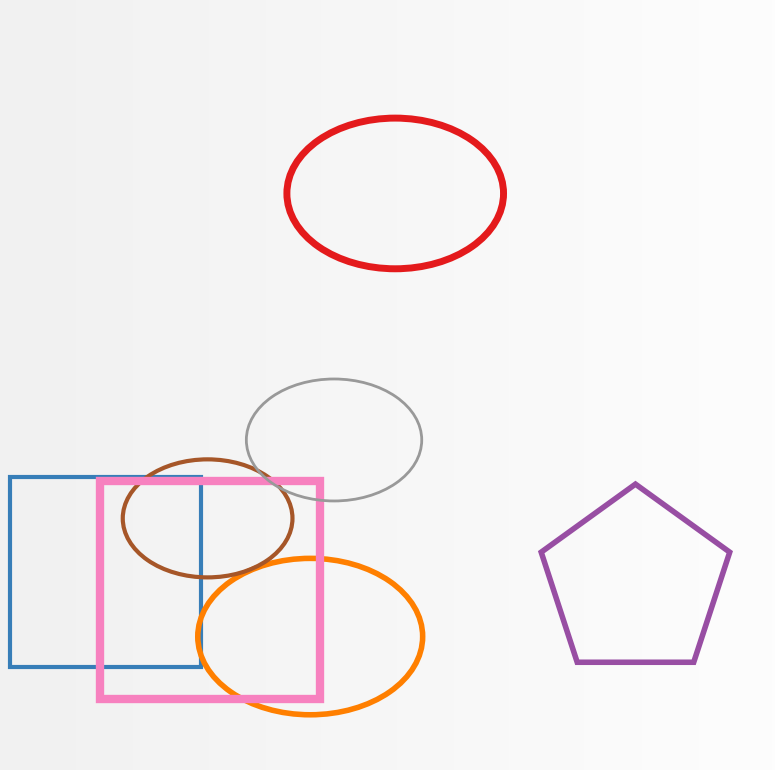[{"shape": "oval", "thickness": 2.5, "radius": 0.7, "center": [0.51, 0.749]}, {"shape": "square", "thickness": 1.5, "radius": 0.62, "center": [0.136, 0.257]}, {"shape": "pentagon", "thickness": 2, "radius": 0.64, "center": [0.82, 0.243]}, {"shape": "oval", "thickness": 2, "radius": 0.73, "center": [0.4, 0.173]}, {"shape": "oval", "thickness": 1.5, "radius": 0.55, "center": [0.268, 0.327]}, {"shape": "square", "thickness": 3, "radius": 0.71, "center": [0.271, 0.234]}, {"shape": "oval", "thickness": 1, "radius": 0.57, "center": [0.431, 0.429]}]